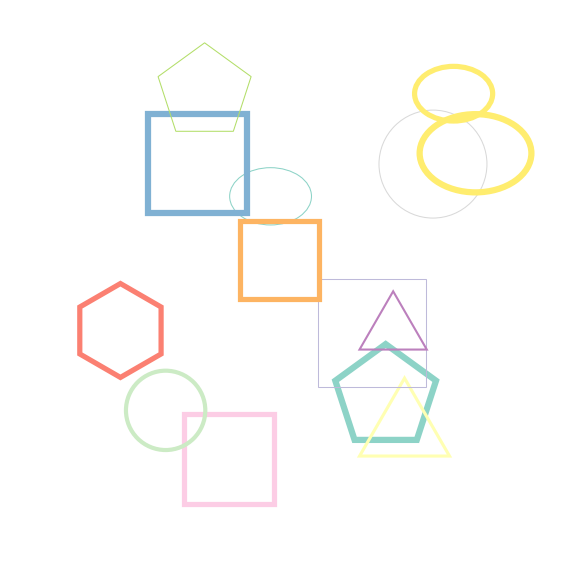[{"shape": "pentagon", "thickness": 3, "radius": 0.46, "center": [0.668, 0.312]}, {"shape": "oval", "thickness": 0.5, "radius": 0.35, "center": [0.469, 0.659]}, {"shape": "triangle", "thickness": 1.5, "radius": 0.45, "center": [0.7, 0.254]}, {"shape": "square", "thickness": 0.5, "radius": 0.47, "center": [0.644, 0.423]}, {"shape": "hexagon", "thickness": 2.5, "radius": 0.41, "center": [0.209, 0.427]}, {"shape": "square", "thickness": 3, "radius": 0.43, "center": [0.343, 0.716]}, {"shape": "square", "thickness": 2.5, "radius": 0.34, "center": [0.484, 0.549]}, {"shape": "pentagon", "thickness": 0.5, "radius": 0.42, "center": [0.354, 0.84]}, {"shape": "square", "thickness": 2.5, "radius": 0.39, "center": [0.396, 0.204]}, {"shape": "circle", "thickness": 0.5, "radius": 0.47, "center": [0.75, 0.715]}, {"shape": "triangle", "thickness": 1, "radius": 0.34, "center": [0.681, 0.427]}, {"shape": "circle", "thickness": 2, "radius": 0.34, "center": [0.287, 0.289]}, {"shape": "oval", "thickness": 2.5, "radius": 0.34, "center": [0.785, 0.837]}, {"shape": "oval", "thickness": 3, "radius": 0.48, "center": [0.823, 0.734]}]